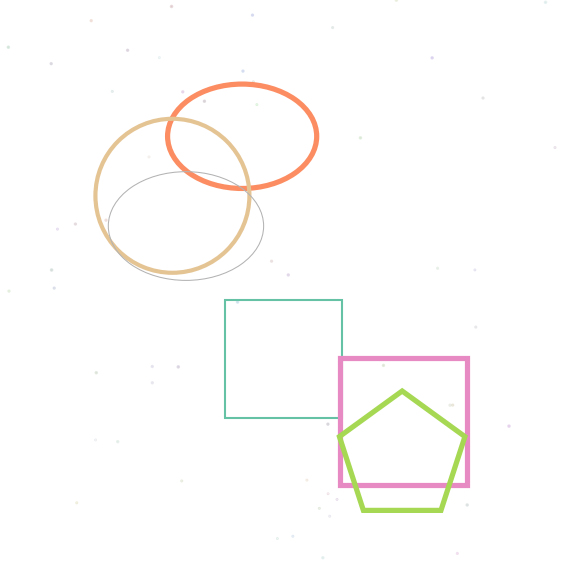[{"shape": "square", "thickness": 1, "radius": 0.51, "center": [0.49, 0.377]}, {"shape": "oval", "thickness": 2.5, "radius": 0.65, "center": [0.419, 0.763]}, {"shape": "square", "thickness": 2.5, "radius": 0.55, "center": [0.699, 0.27]}, {"shape": "pentagon", "thickness": 2.5, "radius": 0.57, "center": [0.696, 0.208]}, {"shape": "circle", "thickness": 2, "radius": 0.67, "center": [0.299, 0.66]}, {"shape": "oval", "thickness": 0.5, "radius": 0.67, "center": [0.322, 0.608]}]